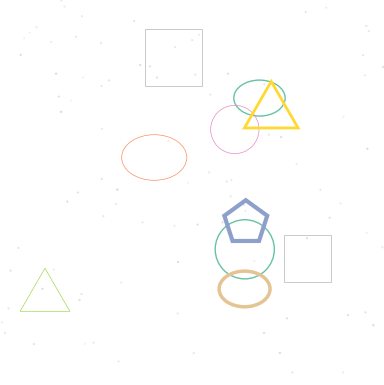[{"shape": "oval", "thickness": 1, "radius": 0.33, "center": [0.674, 0.745]}, {"shape": "circle", "thickness": 1, "radius": 0.38, "center": [0.636, 0.352]}, {"shape": "oval", "thickness": 0.5, "radius": 0.42, "center": [0.401, 0.591]}, {"shape": "pentagon", "thickness": 3, "radius": 0.29, "center": [0.638, 0.421]}, {"shape": "circle", "thickness": 0.5, "radius": 0.31, "center": [0.61, 0.664]}, {"shape": "triangle", "thickness": 0.5, "radius": 0.37, "center": [0.117, 0.229]}, {"shape": "triangle", "thickness": 2, "radius": 0.4, "center": [0.705, 0.708]}, {"shape": "oval", "thickness": 2.5, "radius": 0.33, "center": [0.635, 0.249]}, {"shape": "square", "thickness": 0.5, "radius": 0.3, "center": [0.798, 0.329]}, {"shape": "square", "thickness": 0.5, "radius": 0.37, "center": [0.451, 0.851]}]